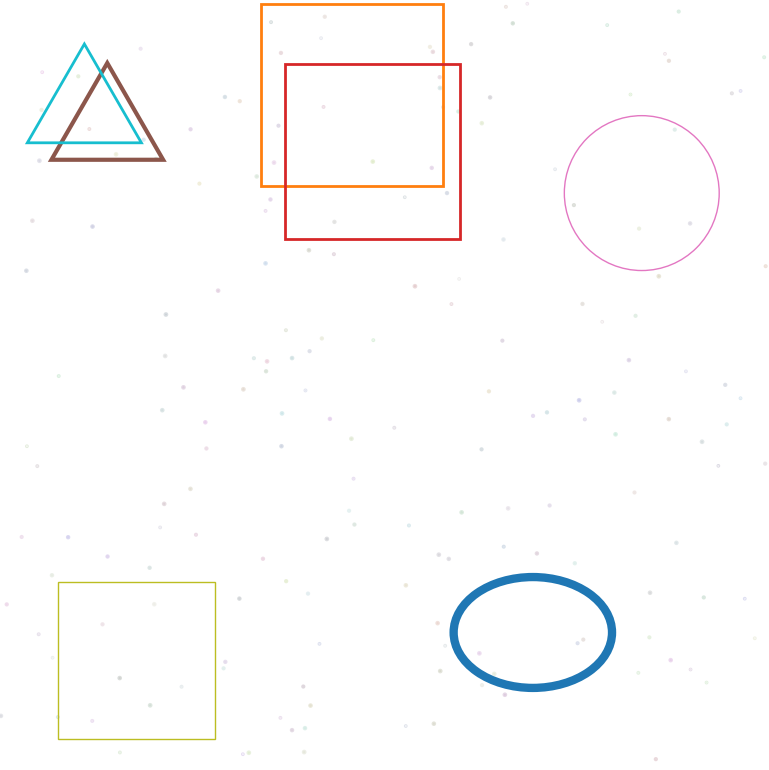[{"shape": "oval", "thickness": 3, "radius": 0.51, "center": [0.692, 0.179]}, {"shape": "square", "thickness": 1, "radius": 0.59, "center": [0.457, 0.877]}, {"shape": "square", "thickness": 1, "radius": 0.57, "center": [0.484, 0.803]}, {"shape": "triangle", "thickness": 1.5, "radius": 0.42, "center": [0.139, 0.834]}, {"shape": "circle", "thickness": 0.5, "radius": 0.5, "center": [0.833, 0.749]}, {"shape": "square", "thickness": 0.5, "radius": 0.51, "center": [0.177, 0.142]}, {"shape": "triangle", "thickness": 1, "radius": 0.43, "center": [0.11, 0.857]}]